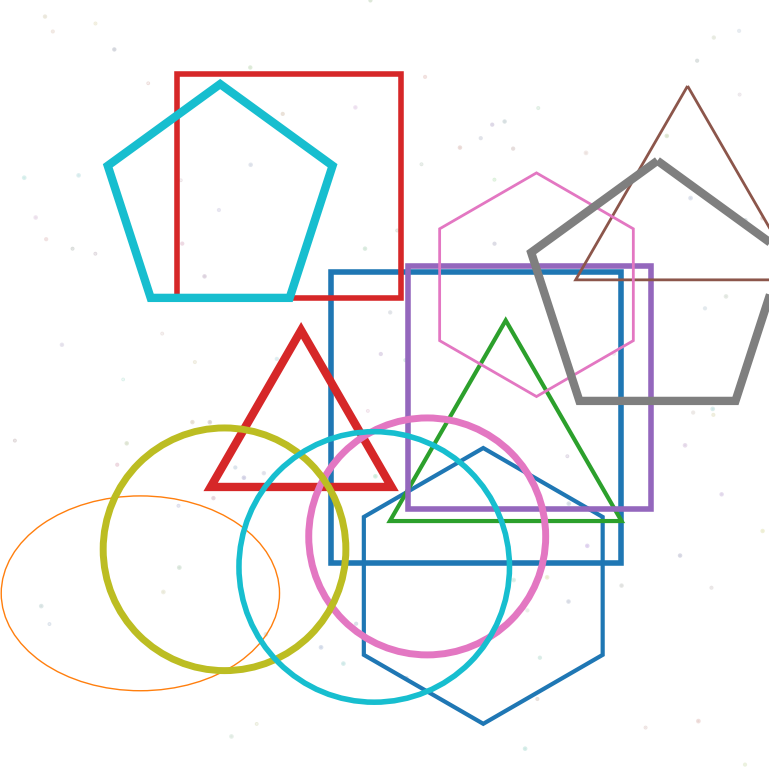[{"shape": "hexagon", "thickness": 1.5, "radius": 0.9, "center": [0.628, 0.239]}, {"shape": "square", "thickness": 2, "radius": 0.94, "center": [0.618, 0.458]}, {"shape": "oval", "thickness": 0.5, "radius": 0.9, "center": [0.182, 0.229]}, {"shape": "triangle", "thickness": 1.5, "radius": 0.87, "center": [0.657, 0.41]}, {"shape": "square", "thickness": 2, "radius": 0.73, "center": [0.375, 0.759]}, {"shape": "triangle", "thickness": 3, "radius": 0.68, "center": [0.391, 0.435]}, {"shape": "square", "thickness": 2, "radius": 0.79, "center": [0.687, 0.496]}, {"shape": "triangle", "thickness": 1, "radius": 0.84, "center": [0.893, 0.72]}, {"shape": "circle", "thickness": 2.5, "radius": 0.77, "center": [0.555, 0.303]}, {"shape": "hexagon", "thickness": 1, "radius": 0.73, "center": [0.697, 0.63]}, {"shape": "pentagon", "thickness": 3, "radius": 0.86, "center": [0.854, 0.619]}, {"shape": "circle", "thickness": 2.5, "radius": 0.79, "center": [0.292, 0.287]}, {"shape": "circle", "thickness": 2, "radius": 0.88, "center": [0.486, 0.264]}, {"shape": "pentagon", "thickness": 3, "radius": 0.77, "center": [0.286, 0.737]}]